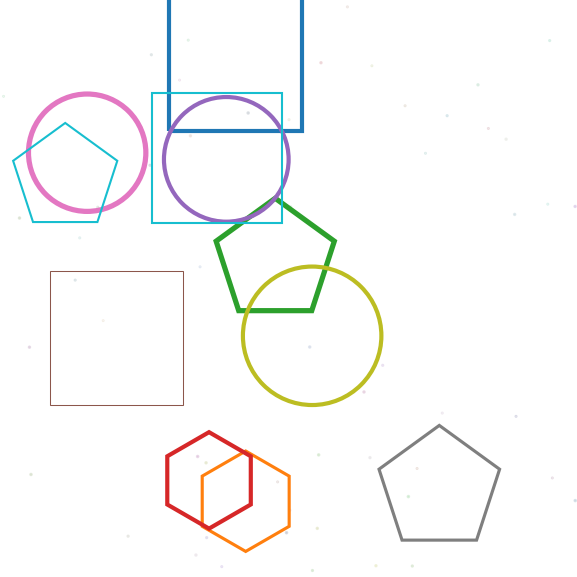[{"shape": "square", "thickness": 2, "radius": 0.58, "center": [0.408, 0.888]}, {"shape": "hexagon", "thickness": 1.5, "radius": 0.43, "center": [0.425, 0.131]}, {"shape": "pentagon", "thickness": 2.5, "radius": 0.54, "center": [0.477, 0.548]}, {"shape": "hexagon", "thickness": 2, "radius": 0.42, "center": [0.362, 0.167]}, {"shape": "circle", "thickness": 2, "radius": 0.54, "center": [0.392, 0.723]}, {"shape": "square", "thickness": 0.5, "radius": 0.58, "center": [0.202, 0.414]}, {"shape": "circle", "thickness": 2.5, "radius": 0.51, "center": [0.151, 0.735]}, {"shape": "pentagon", "thickness": 1.5, "radius": 0.55, "center": [0.761, 0.153]}, {"shape": "circle", "thickness": 2, "radius": 0.6, "center": [0.541, 0.418]}, {"shape": "pentagon", "thickness": 1, "radius": 0.47, "center": [0.113, 0.691]}, {"shape": "square", "thickness": 1, "radius": 0.56, "center": [0.376, 0.725]}]